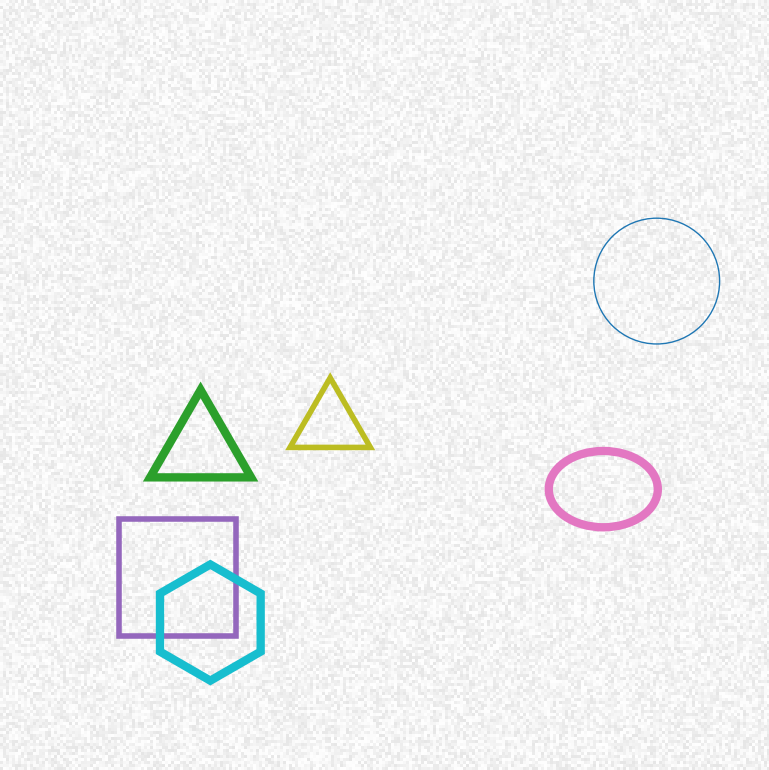[{"shape": "circle", "thickness": 0.5, "radius": 0.41, "center": [0.853, 0.635]}, {"shape": "triangle", "thickness": 3, "radius": 0.38, "center": [0.261, 0.418]}, {"shape": "square", "thickness": 2, "radius": 0.38, "center": [0.23, 0.25]}, {"shape": "oval", "thickness": 3, "radius": 0.35, "center": [0.784, 0.365]}, {"shape": "triangle", "thickness": 2, "radius": 0.3, "center": [0.429, 0.449]}, {"shape": "hexagon", "thickness": 3, "radius": 0.38, "center": [0.273, 0.191]}]